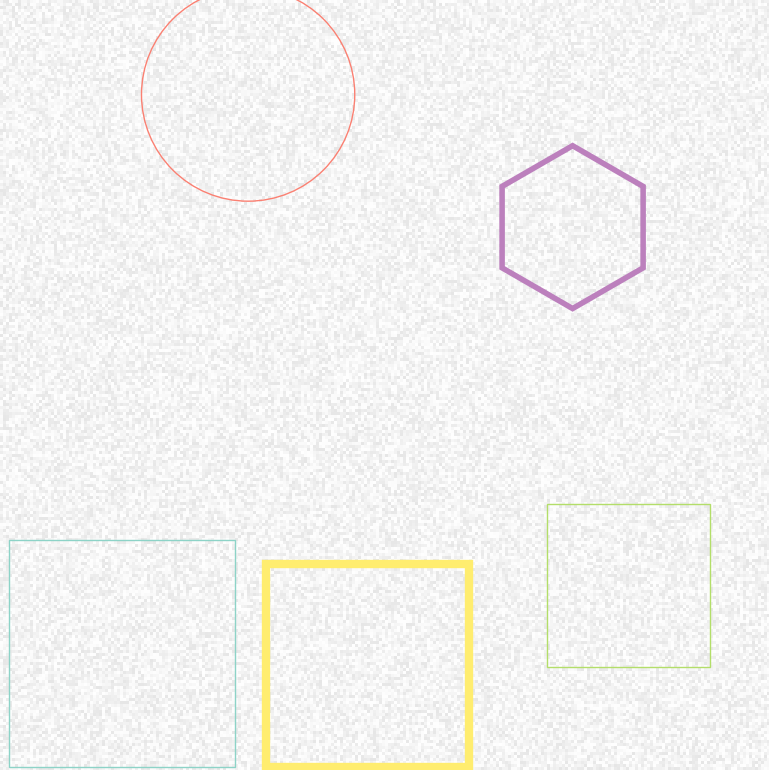[{"shape": "square", "thickness": 0.5, "radius": 0.74, "center": [0.158, 0.152]}, {"shape": "circle", "thickness": 0.5, "radius": 0.69, "center": [0.322, 0.877]}, {"shape": "square", "thickness": 0.5, "radius": 0.53, "center": [0.816, 0.24]}, {"shape": "hexagon", "thickness": 2, "radius": 0.53, "center": [0.744, 0.705]}, {"shape": "square", "thickness": 3, "radius": 0.66, "center": [0.477, 0.135]}]